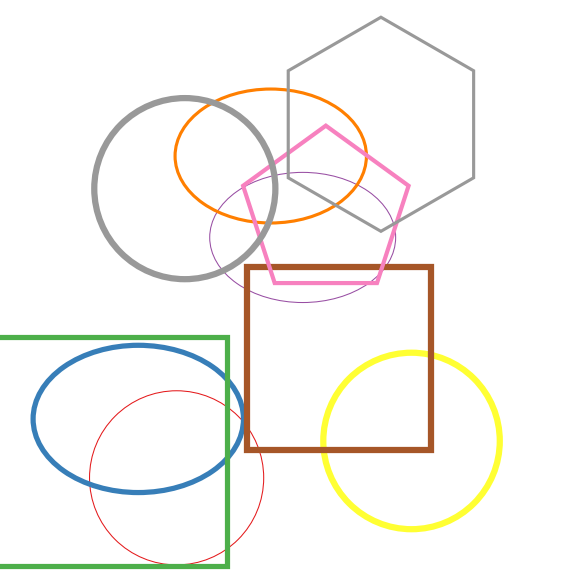[{"shape": "circle", "thickness": 0.5, "radius": 0.75, "center": [0.306, 0.172]}, {"shape": "oval", "thickness": 2.5, "radius": 0.91, "center": [0.239, 0.274]}, {"shape": "square", "thickness": 2.5, "radius": 0.99, "center": [0.195, 0.217]}, {"shape": "oval", "thickness": 0.5, "radius": 0.8, "center": [0.524, 0.588]}, {"shape": "oval", "thickness": 1.5, "radius": 0.83, "center": [0.469, 0.729]}, {"shape": "circle", "thickness": 3, "radius": 0.76, "center": [0.713, 0.236]}, {"shape": "square", "thickness": 3, "radius": 0.79, "center": [0.587, 0.378]}, {"shape": "pentagon", "thickness": 2, "radius": 0.75, "center": [0.564, 0.631]}, {"shape": "hexagon", "thickness": 1.5, "radius": 0.93, "center": [0.66, 0.784]}, {"shape": "circle", "thickness": 3, "radius": 0.78, "center": [0.32, 0.672]}]